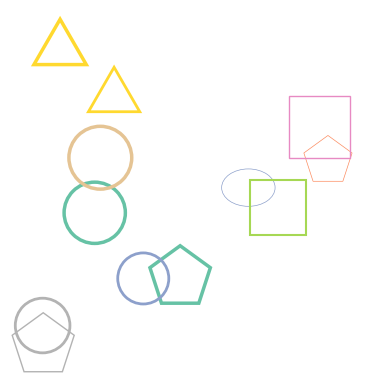[{"shape": "pentagon", "thickness": 2.5, "radius": 0.41, "center": [0.468, 0.279]}, {"shape": "circle", "thickness": 2.5, "radius": 0.4, "center": [0.246, 0.447]}, {"shape": "pentagon", "thickness": 0.5, "radius": 0.33, "center": [0.852, 0.582]}, {"shape": "circle", "thickness": 2, "radius": 0.33, "center": [0.372, 0.277]}, {"shape": "oval", "thickness": 0.5, "radius": 0.35, "center": [0.645, 0.513]}, {"shape": "square", "thickness": 1, "radius": 0.4, "center": [0.83, 0.67]}, {"shape": "square", "thickness": 1.5, "radius": 0.36, "center": [0.722, 0.461]}, {"shape": "triangle", "thickness": 2.5, "radius": 0.39, "center": [0.156, 0.871]}, {"shape": "triangle", "thickness": 2, "radius": 0.38, "center": [0.296, 0.748]}, {"shape": "circle", "thickness": 2.5, "radius": 0.41, "center": [0.261, 0.59]}, {"shape": "circle", "thickness": 2, "radius": 0.35, "center": [0.111, 0.154]}, {"shape": "pentagon", "thickness": 1, "radius": 0.42, "center": [0.112, 0.103]}]